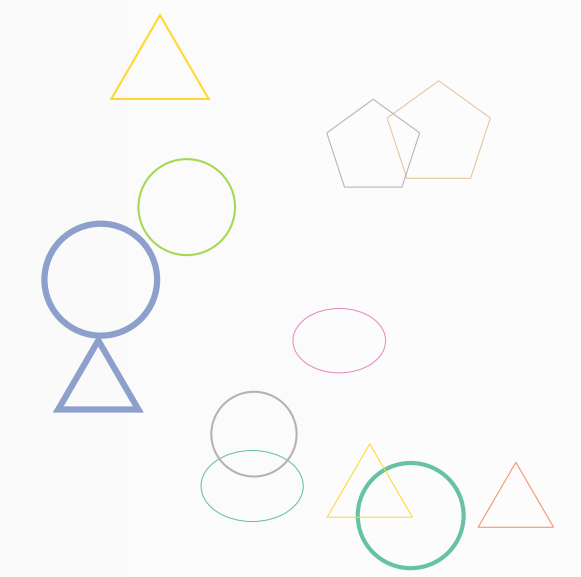[{"shape": "circle", "thickness": 2, "radius": 0.46, "center": [0.707, 0.106]}, {"shape": "oval", "thickness": 0.5, "radius": 0.44, "center": [0.434, 0.158]}, {"shape": "triangle", "thickness": 0.5, "radius": 0.37, "center": [0.888, 0.124]}, {"shape": "circle", "thickness": 3, "radius": 0.48, "center": [0.173, 0.515]}, {"shape": "triangle", "thickness": 3, "radius": 0.4, "center": [0.169, 0.33]}, {"shape": "oval", "thickness": 0.5, "radius": 0.4, "center": [0.584, 0.409]}, {"shape": "circle", "thickness": 1, "radius": 0.42, "center": [0.321, 0.641]}, {"shape": "triangle", "thickness": 1, "radius": 0.48, "center": [0.275, 0.876]}, {"shape": "triangle", "thickness": 0.5, "radius": 0.42, "center": [0.636, 0.146]}, {"shape": "pentagon", "thickness": 0.5, "radius": 0.47, "center": [0.755, 0.766]}, {"shape": "circle", "thickness": 1, "radius": 0.37, "center": [0.437, 0.247]}, {"shape": "pentagon", "thickness": 0.5, "radius": 0.42, "center": [0.642, 0.743]}]